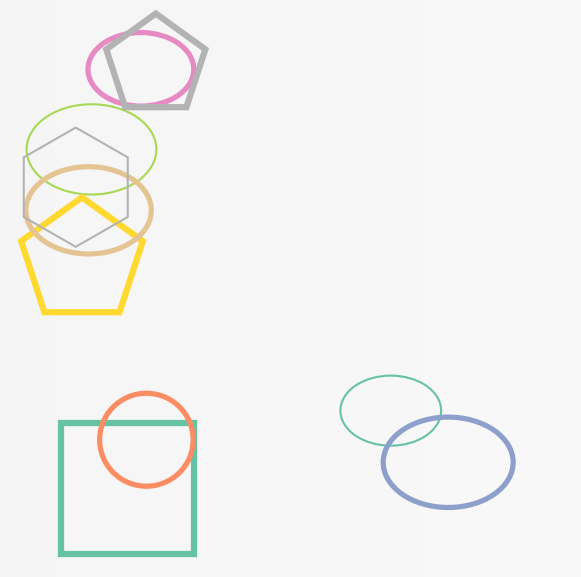[{"shape": "oval", "thickness": 1, "radius": 0.43, "center": [0.672, 0.288]}, {"shape": "square", "thickness": 3, "radius": 0.57, "center": [0.219, 0.153]}, {"shape": "circle", "thickness": 2.5, "radius": 0.4, "center": [0.252, 0.238]}, {"shape": "oval", "thickness": 2.5, "radius": 0.56, "center": [0.771, 0.199]}, {"shape": "oval", "thickness": 2.5, "radius": 0.46, "center": [0.242, 0.879]}, {"shape": "oval", "thickness": 1, "radius": 0.56, "center": [0.157, 0.74]}, {"shape": "pentagon", "thickness": 3, "radius": 0.55, "center": [0.141, 0.548]}, {"shape": "oval", "thickness": 2.5, "radius": 0.54, "center": [0.152, 0.635]}, {"shape": "hexagon", "thickness": 1, "radius": 0.52, "center": [0.13, 0.675]}, {"shape": "pentagon", "thickness": 3, "radius": 0.45, "center": [0.268, 0.886]}]